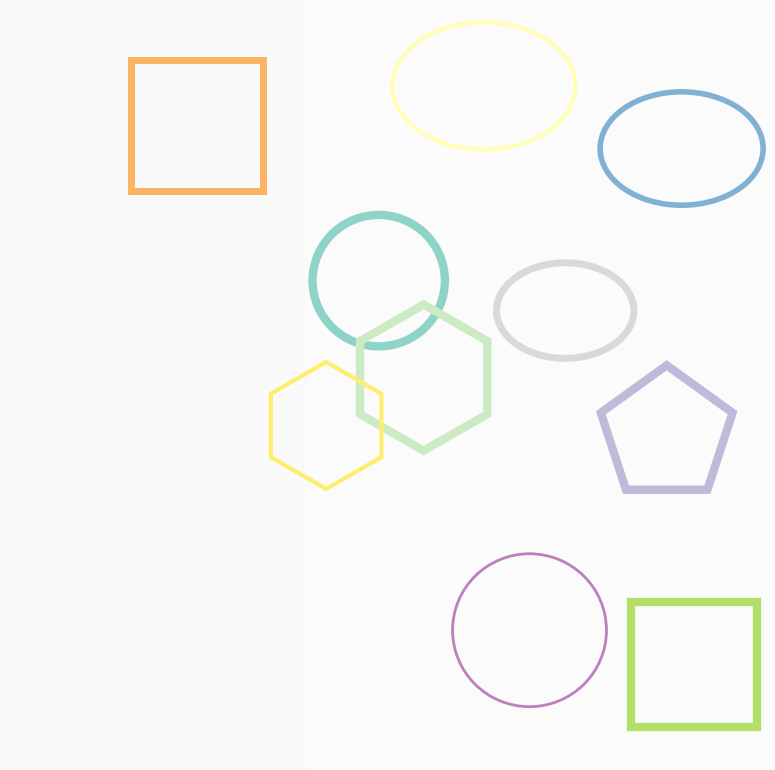[{"shape": "circle", "thickness": 3, "radius": 0.43, "center": [0.489, 0.636]}, {"shape": "oval", "thickness": 1.5, "radius": 0.59, "center": [0.624, 0.888]}, {"shape": "pentagon", "thickness": 3, "radius": 0.45, "center": [0.86, 0.436]}, {"shape": "oval", "thickness": 2, "radius": 0.53, "center": [0.88, 0.807]}, {"shape": "square", "thickness": 2.5, "radius": 0.42, "center": [0.254, 0.837]}, {"shape": "square", "thickness": 3, "radius": 0.41, "center": [0.895, 0.137]}, {"shape": "oval", "thickness": 2.5, "radius": 0.44, "center": [0.729, 0.597]}, {"shape": "circle", "thickness": 1, "radius": 0.5, "center": [0.683, 0.182]}, {"shape": "hexagon", "thickness": 3, "radius": 0.47, "center": [0.547, 0.51]}, {"shape": "hexagon", "thickness": 1.5, "radius": 0.41, "center": [0.421, 0.447]}]